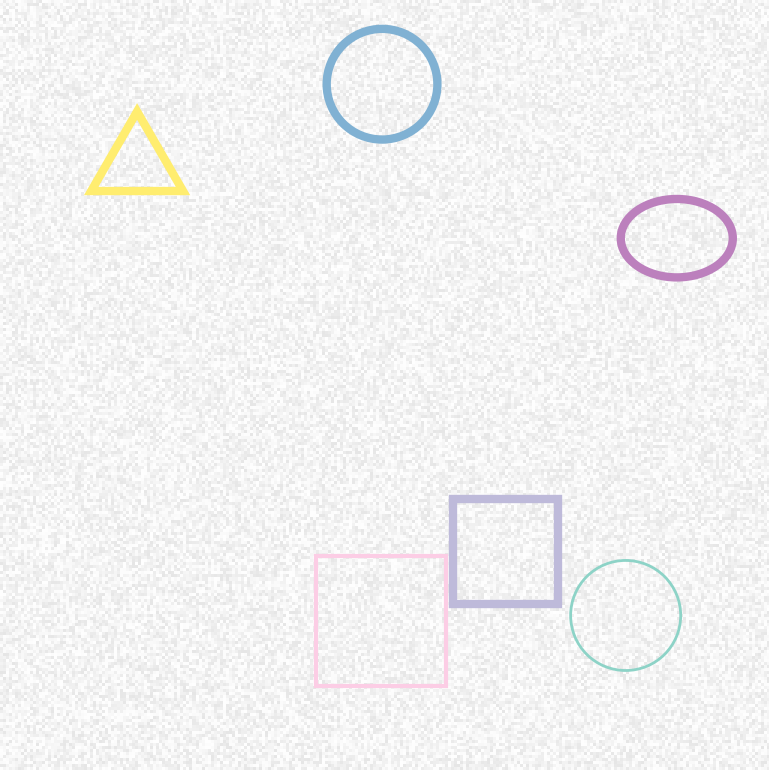[{"shape": "circle", "thickness": 1, "radius": 0.36, "center": [0.813, 0.201]}, {"shape": "square", "thickness": 3, "radius": 0.34, "center": [0.657, 0.284]}, {"shape": "circle", "thickness": 3, "radius": 0.36, "center": [0.496, 0.891]}, {"shape": "square", "thickness": 1.5, "radius": 0.42, "center": [0.495, 0.194]}, {"shape": "oval", "thickness": 3, "radius": 0.36, "center": [0.879, 0.691]}, {"shape": "triangle", "thickness": 3, "radius": 0.34, "center": [0.178, 0.786]}]